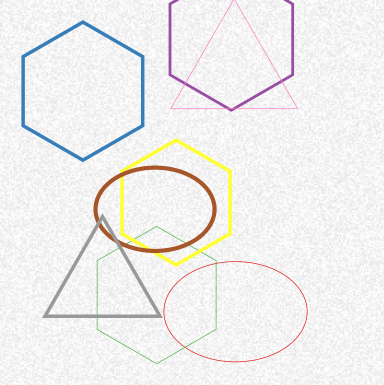[{"shape": "oval", "thickness": 0.5, "radius": 0.93, "center": [0.612, 0.19]}, {"shape": "hexagon", "thickness": 2.5, "radius": 0.9, "center": [0.215, 0.763]}, {"shape": "hexagon", "thickness": 0.5, "radius": 0.89, "center": [0.407, 0.234]}, {"shape": "hexagon", "thickness": 2, "radius": 0.92, "center": [0.601, 0.898]}, {"shape": "hexagon", "thickness": 2.5, "radius": 0.81, "center": [0.457, 0.474]}, {"shape": "oval", "thickness": 3, "radius": 0.77, "center": [0.403, 0.456]}, {"shape": "triangle", "thickness": 0.5, "radius": 0.95, "center": [0.608, 0.813]}, {"shape": "triangle", "thickness": 2.5, "radius": 0.86, "center": [0.266, 0.265]}]